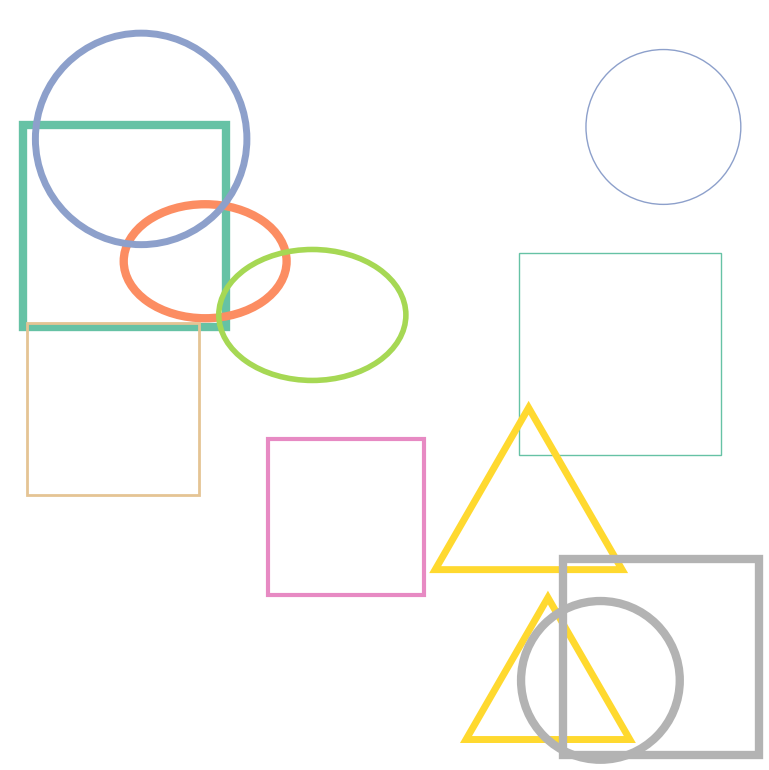[{"shape": "square", "thickness": 3, "radius": 0.66, "center": [0.162, 0.706]}, {"shape": "square", "thickness": 0.5, "radius": 0.66, "center": [0.805, 0.541]}, {"shape": "oval", "thickness": 3, "radius": 0.53, "center": [0.266, 0.661]}, {"shape": "circle", "thickness": 2.5, "radius": 0.69, "center": [0.183, 0.82]}, {"shape": "circle", "thickness": 0.5, "radius": 0.5, "center": [0.862, 0.835]}, {"shape": "square", "thickness": 1.5, "radius": 0.51, "center": [0.449, 0.329]}, {"shape": "oval", "thickness": 2, "radius": 0.61, "center": [0.406, 0.591]}, {"shape": "triangle", "thickness": 2.5, "radius": 0.61, "center": [0.712, 0.101]}, {"shape": "triangle", "thickness": 2.5, "radius": 0.7, "center": [0.687, 0.33]}, {"shape": "square", "thickness": 1, "radius": 0.56, "center": [0.147, 0.469]}, {"shape": "square", "thickness": 3, "radius": 0.64, "center": [0.858, 0.147]}, {"shape": "circle", "thickness": 3, "radius": 0.52, "center": [0.78, 0.116]}]